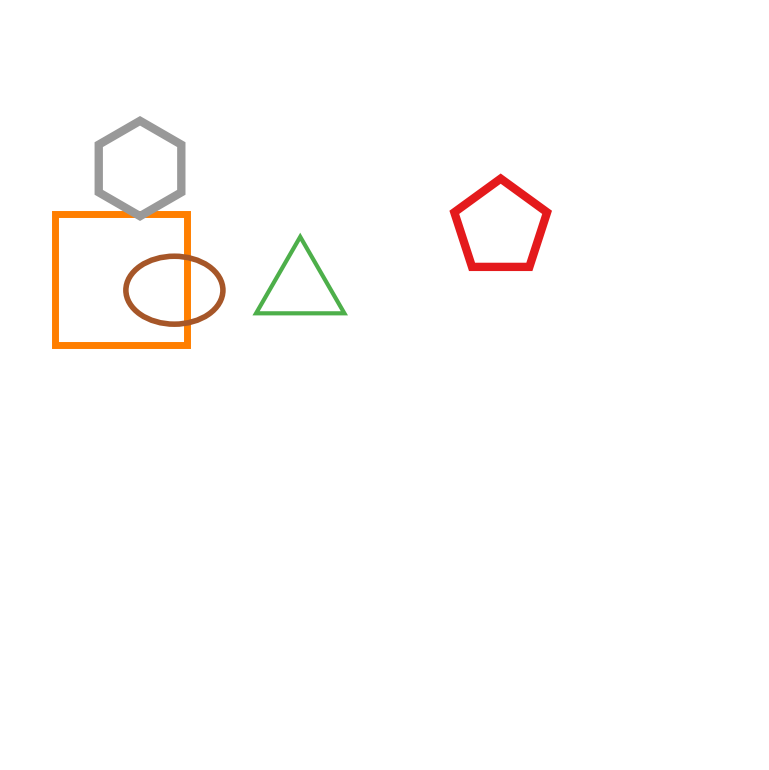[{"shape": "pentagon", "thickness": 3, "radius": 0.32, "center": [0.65, 0.705]}, {"shape": "triangle", "thickness": 1.5, "radius": 0.33, "center": [0.39, 0.626]}, {"shape": "square", "thickness": 2.5, "radius": 0.43, "center": [0.158, 0.637]}, {"shape": "oval", "thickness": 2, "radius": 0.32, "center": [0.226, 0.623]}, {"shape": "hexagon", "thickness": 3, "radius": 0.31, "center": [0.182, 0.781]}]